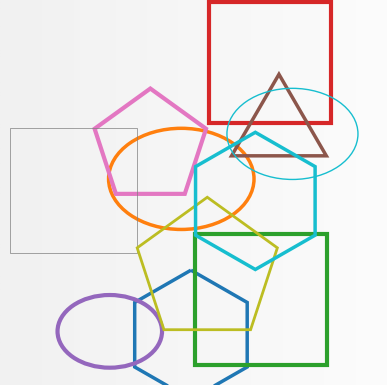[{"shape": "hexagon", "thickness": 2.5, "radius": 0.84, "center": [0.493, 0.131]}, {"shape": "oval", "thickness": 2.5, "radius": 0.94, "center": [0.468, 0.535]}, {"shape": "square", "thickness": 3, "radius": 0.85, "center": [0.674, 0.221]}, {"shape": "square", "thickness": 3, "radius": 0.79, "center": [0.697, 0.837]}, {"shape": "oval", "thickness": 3, "radius": 0.67, "center": [0.283, 0.139]}, {"shape": "triangle", "thickness": 2.5, "radius": 0.71, "center": [0.72, 0.666]}, {"shape": "pentagon", "thickness": 3, "radius": 0.76, "center": [0.388, 0.619]}, {"shape": "square", "thickness": 0.5, "radius": 0.82, "center": [0.189, 0.505]}, {"shape": "pentagon", "thickness": 2, "radius": 0.95, "center": [0.535, 0.297]}, {"shape": "oval", "thickness": 1, "radius": 0.85, "center": [0.755, 0.652]}, {"shape": "hexagon", "thickness": 2.5, "radius": 0.89, "center": [0.659, 0.478]}]